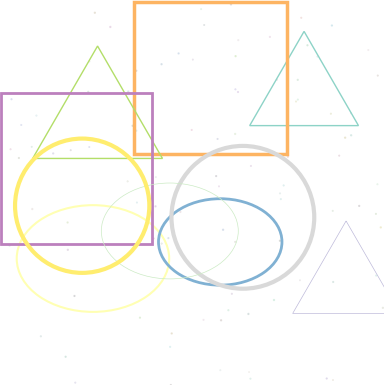[{"shape": "triangle", "thickness": 1, "radius": 0.82, "center": [0.79, 0.755]}, {"shape": "oval", "thickness": 1.5, "radius": 0.99, "center": [0.241, 0.329]}, {"shape": "triangle", "thickness": 0.5, "radius": 0.8, "center": [0.899, 0.266]}, {"shape": "oval", "thickness": 2, "radius": 0.8, "center": [0.572, 0.372]}, {"shape": "square", "thickness": 2.5, "radius": 0.99, "center": [0.547, 0.797]}, {"shape": "triangle", "thickness": 1, "radius": 0.97, "center": [0.253, 0.686]}, {"shape": "circle", "thickness": 3, "radius": 0.93, "center": [0.631, 0.436]}, {"shape": "square", "thickness": 2, "radius": 0.98, "center": [0.198, 0.562]}, {"shape": "oval", "thickness": 0.5, "radius": 0.89, "center": [0.441, 0.4]}, {"shape": "circle", "thickness": 3, "radius": 0.87, "center": [0.213, 0.466]}]